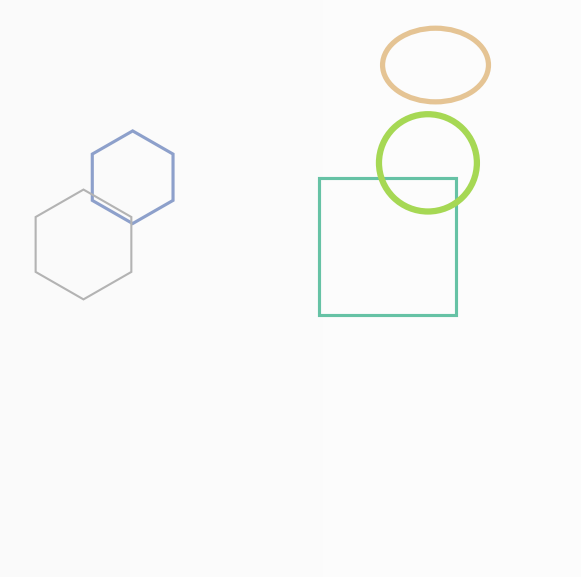[{"shape": "square", "thickness": 1.5, "radius": 0.59, "center": [0.666, 0.572]}, {"shape": "hexagon", "thickness": 1.5, "radius": 0.4, "center": [0.228, 0.692]}, {"shape": "circle", "thickness": 3, "radius": 0.42, "center": [0.736, 0.717]}, {"shape": "oval", "thickness": 2.5, "radius": 0.46, "center": [0.749, 0.887]}, {"shape": "hexagon", "thickness": 1, "radius": 0.48, "center": [0.144, 0.576]}]